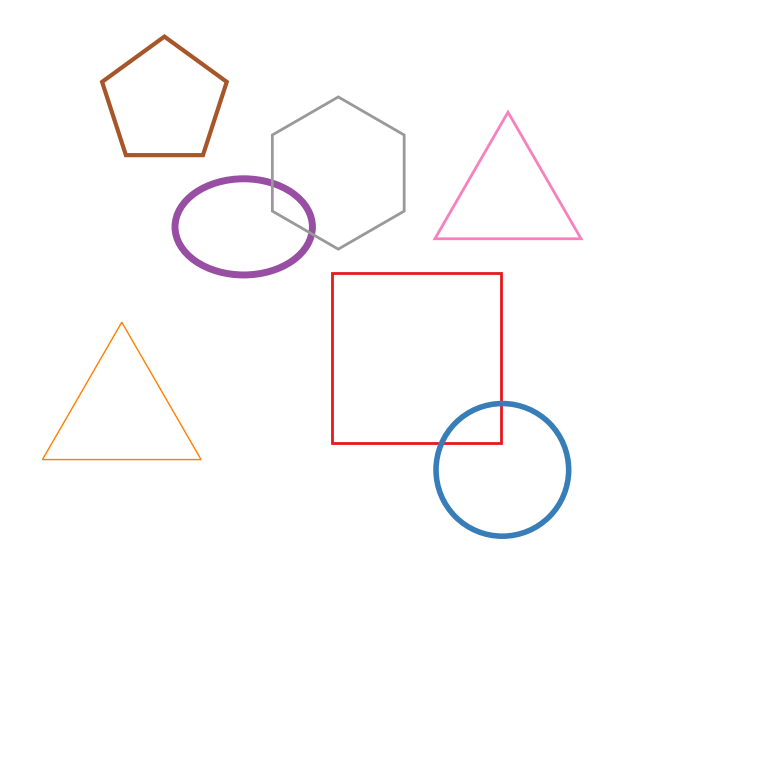[{"shape": "square", "thickness": 1, "radius": 0.55, "center": [0.541, 0.535]}, {"shape": "circle", "thickness": 2, "radius": 0.43, "center": [0.652, 0.39]}, {"shape": "oval", "thickness": 2.5, "radius": 0.45, "center": [0.317, 0.705]}, {"shape": "triangle", "thickness": 0.5, "radius": 0.59, "center": [0.158, 0.463]}, {"shape": "pentagon", "thickness": 1.5, "radius": 0.43, "center": [0.214, 0.867]}, {"shape": "triangle", "thickness": 1, "radius": 0.55, "center": [0.66, 0.745]}, {"shape": "hexagon", "thickness": 1, "radius": 0.49, "center": [0.439, 0.775]}]